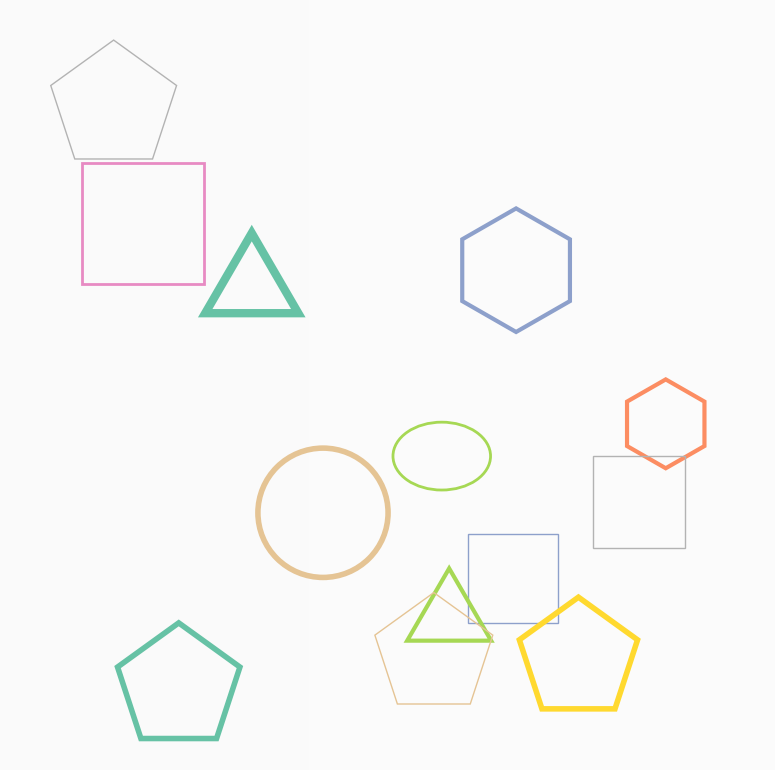[{"shape": "triangle", "thickness": 3, "radius": 0.35, "center": [0.325, 0.628]}, {"shape": "pentagon", "thickness": 2, "radius": 0.42, "center": [0.231, 0.108]}, {"shape": "hexagon", "thickness": 1.5, "radius": 0.29, "center": [0.859, 0.45]}, {"shape": "square", "thickness": 0.5, "radius": 0.29, "center": [0.662, 0.249]}, {"shape": "hexagon", "thickness": 1.5, "radius": 0.4, "center": [0.666, 0.649]}, {"shape": "square", "thickness": 1, "radius": 0.39, "center": [0.185, 0.71]}, {"shape": "triangle", "thickness": 1.5, "radius": 0.31, "center": [0.58, 0.199]}, {"shape": "oval", "thickness": 1, "radius": 0.31, "center": [0.57, 0.408]}, {"shape": "pentagon", "thickness": 2, "radius": 0.4, "center": [0.746, 0.144]}, {"shape": "circle", "thickness": 2, "radius": 0.42, "center": [0.417, 0.334]}, {"shape": "pentagon", "thickness": 0.5, "radius": 0.4, "center": [0.56, 0.15]}, {"shape": "square", "thickness": 0.5, "radius": 0.3, "center": [0.824, 0.348]}, {"shape": "pentagon", "thickness": 0.5, "radius": 0.43, "center": [0.147, 0.863]}]